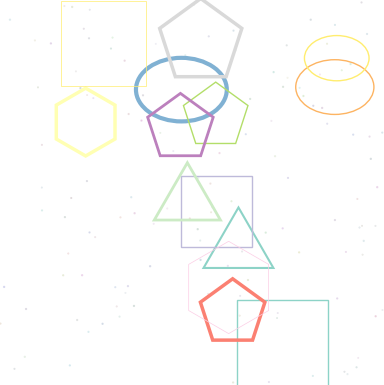[{"shape": "square", "thickness": 1, "radius": 0.59, "center": [0.733, 0.103]}, {"shape": "triangle", "thickness": 1.5, "radius": 0.52, "center": [0.619, 0.356]}, {"shape": "hexagon", "thickness": 2.5, "radius": 0.44, "center": [0.222, 0.683]}, {"shape": "square", "thickness": 1, "radius": 0.46, "center": [0.562, 0.45]}, {"shape": "pentagon", "thickness": 2.5, "radius": 0.44, "center": [0.604, 0.188]}, {"shape": "oval", "thickness": 3, "radius": 0.59, "center": [0.471, 0.767]}, {"shape": "oval", "thickness": 1, "radius": 0.51, "center": [0.87, 0.774]}, {"shape": "pentagon", "thickness": 1, "radius": 0.44, "center": [0.56, 0.699]}, {"shape": "hexagon", "thickness": 0.5, "radius": 0.6, "center": [0.594, 0.253]}, {"shape": "pentagon", "thickness": 2.5, "radius": 0.56, "center": [0.521, 0.892]}, {"shape": "pentagon", "thickness": 2, "radius": 0.45, "center": [0.469, 0.668]}, {"shape": "triangle", "thickness": 2, "radius": 0.5, "center": [0.487, 0.478]}, {"shape": "oval", "thickness": 1, "radius": 0.42, "center": [0.875, 0.849]}, {"shape": "square", "thickness": 0.5, "radius": 0.55, "center": [0.27, 0.887]}]